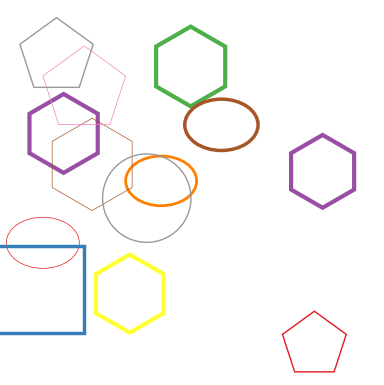[{"shape": "pentagon", "thickness": 1, "radius": 0.44, "center": [0.817, 0.105]}, {"shape": "oval", "thickness": 0.5, "radius": 0.47, "center": [0.111, 0.369]}, {"shape": "square", "thickness": 2.5, "radius": 0.57, "center": [0.104, 0.248]}, {"shape": "hexagon", "thickness": 3, "radius": 0.52, "center": [0.495, 0.827]}, {"shape": "hexagon", "thickness": 3, "radius": 0.51, "center": [0.165, 0.653]}, {"shape": "hexagon", "thickness": 3, "radius": 0.47, "center": [0.838, 0.555]}, {"shape": "oval", "thickness": 2, "radius": 0.46, "center": [0.419, 0.53]}, {"shape": "hexagon", "thickness": 3, "radius": 0.51, "center": [0.337, 0.237]}, {"shape": "hexagon", "thickness": 0.5, "radius": 0.6, "center": [0.239, 0.573]}, {"shape": "oval", "thickness": 2.5, "radius": 0.48, "center": [0.575, 0.676]}, {"shape": "pentagon", "thickness": 0.5, "radius": 0.57, "center": [0.219, 0.768]}, {"shape": "pentagon", "thickness": 1, "radius": 0.5, "center": [0.147, 0.854]}, {"shape": "circle", "thickness": 1, "radius": 0.57, "center": [0.381, 0.485]}]